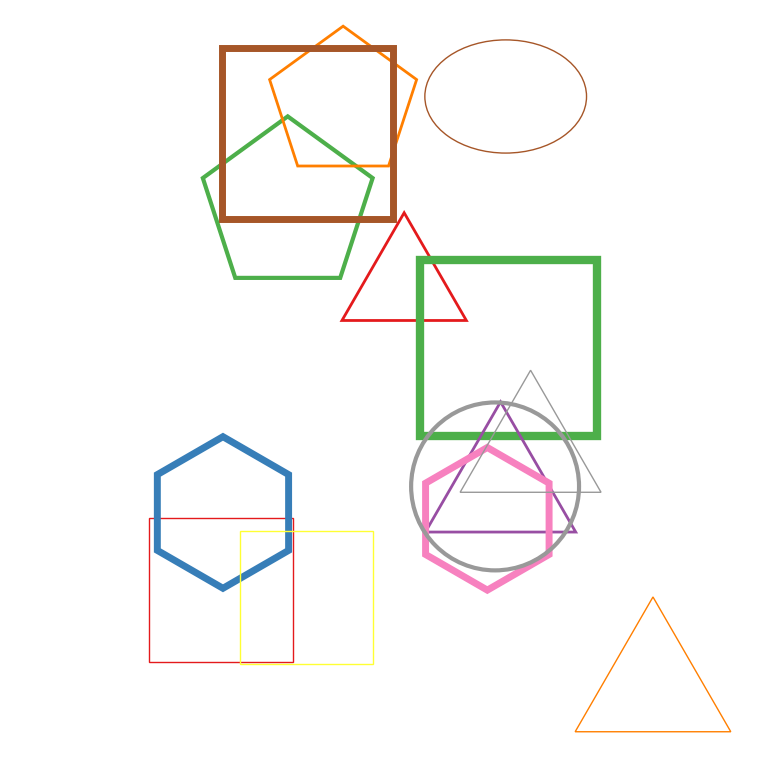[{"shape": "triangle", "thickness": 1, "radius": 0.47, "center": [0.525, 0.63]}, {"shape": "square", "thickness": 0.5, "radius": 0.47, "center": [0.287, 0.234]}, {"shape": "hexagon", "thickness": 2.5, "radius": 0.49, "center": [0.29, 0.334]}, {"shape": "pentagon", "thickness": 1.5, "radius": 0.58, "center": [0.374, 0.733]}, {"shape": "square", "thickness": 3, "radius": 0.57, "center": [0.66, 0.548]}, {"shape": "triangle", "thickness": 1, "radius": 0.56, "center": [0.65, 0.365]}, {"shape": "triangle", "thickness": 0.5, "radius": 0.58, "center": [0.848, 0.108]}, {"shape": "pentagon", "thickness": 1, "radius": 0.5, "center": [0.446, 0.866]}, {"shape": "square", "thickness": 0.5, "radius": 0.43, "center": [0.398, 0.224]}, {"shape": "oval", "thickness": 0.5, "radius": 0.52, "center": [0.657, 0.875]}, {"shape": "square", "thickness": 2.5, "radius": 0.56, "center": [0.399, 0.827]}, {"shape": "hexagon", "thickness": 2.5, "radius": 0.46, "center": [0.633, 0.326]}, {"shape": "triangle", "thickness": 0.5, "radius": 0.53, "center": [0.689, 0.414]}, {"shape": "circle", "thickness": 1.5, "radius": 0.55, "center": [0.643, 0.368]}]